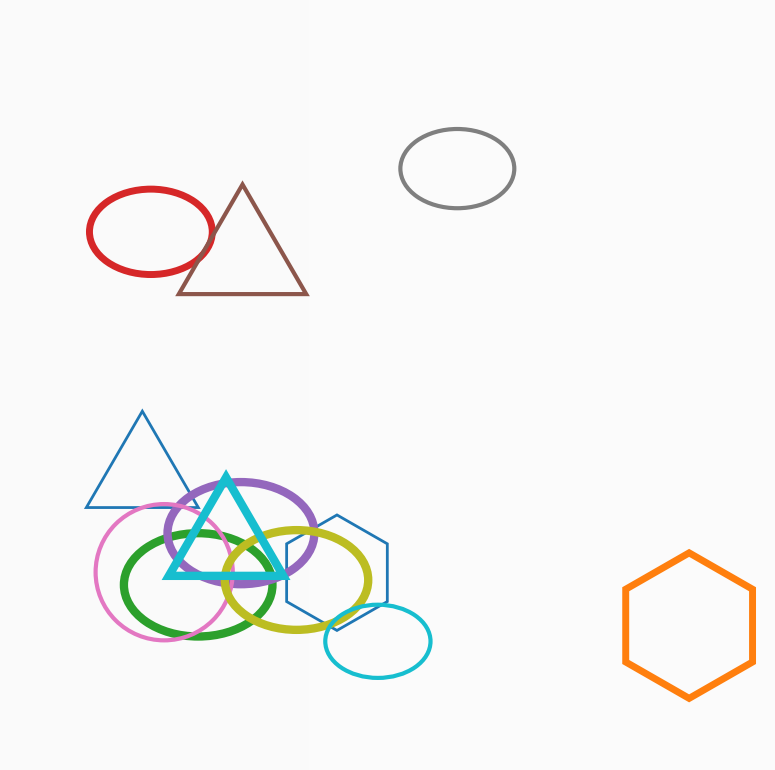[{"shape": "hexagon", "thickness": 1, "radius": 0.38, "center": [0.435, 0.256]}, {"shape": "triangle", "thickness": 1, "radius": 0.42, "center": [0.184, 0.383]}, {"shape": "hexagon", "thickness": 2.5, "radius": 0.47, "center": [0.889, 0.188]}, {"shape": "oval", "thickness": 3, "radius": 0.48, "center": [0.256, 0.24]}, {"shape": "oval", "thickness": 2.5, "radius": 0.4, "center": [0.195, 0.699]}, {"shape": "oval", "thickness": 3, "radius": 0.47, "center": [0.311, 0.308]}, {"shape": "triangle", "thickness": 1.5, "radius": 0.47, "center": [0.313, 0.665]}, {"shape": "circle", "thickness": 1.5, "radius": 0.44, "center": [0.212, 0.257]}, {"shape": "oval", "thickness": 1.5, "radius": 0.37, "center": [0.59, 0.781]}, {"shape": "oval", "thickness": 3, "radius": 0.46, "center": [0.383, 0.247]}, {"shape": "oval", "thickness": 1.5, "radius": 0.34, "center": [0.488, 0.167]}, {"shape": "triangle", "thickness": 3, "radius": 0.43, "center": [0.292, 0.295]}]